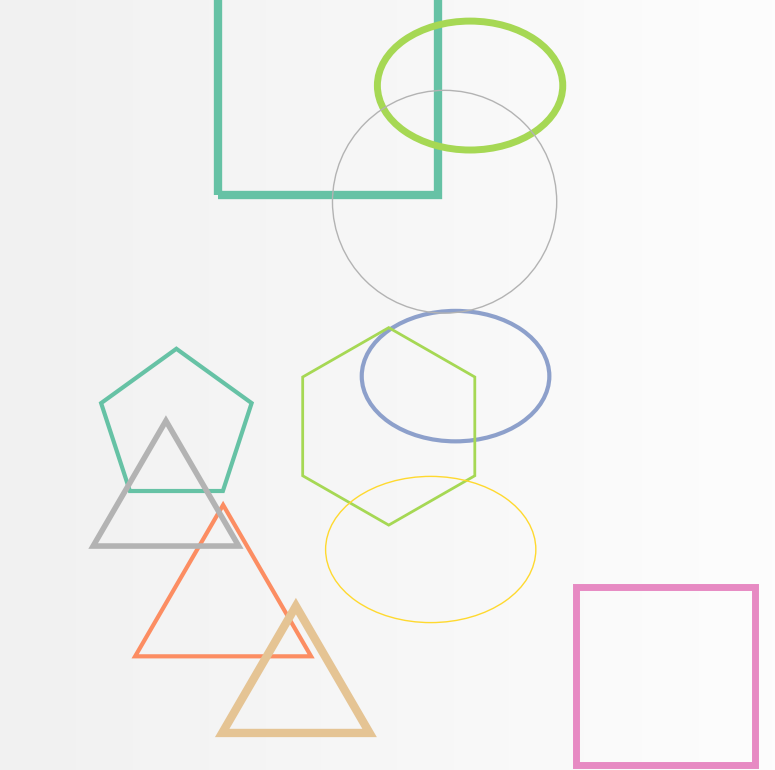[{"shape": "pentagon", "thickness": 1.5, "radius": 0.51, "center": [0.228, 0.445]}, {"shape": "square", "thickness": 3, "radius": 0.71, "center": [0.423, 0.888]}, {"shape": "triangle", "thickness": 1.5, "radius": 0.66, "center": [0.288, 0.213]}, {"shape": "oval", "thickness": 1.5, "radius": 0.61, "center": [0.588, 0.512]}, {"shape": "square", "thickness": 2.5, "radius": 0.58, "center": [0.859, 0.122]}, {"shape": "oval", "thickness": 2.5, "radius": 0.6, "center": [0.607, 0.889]}, {"shape": "hexagon", "thickness": 1, "radius": 0.64, "center": [0.502, 0.446]}, {"shape": "oval", "thickness": 0.5, "radius": 0.68, "center": [0.556, 0.286]}, {"shape": "triangle", "thickness": 3, "radius": 0.55, "center": [0.382, 0.103]}, {"shape": "circle", "thickness": 0.5, "radius": 0.72, "center": [0.574, 0.738]}, {"shape": "triangle", "thickness": 2, "radius": 0.54, "center": [0.214, 0.345]}]